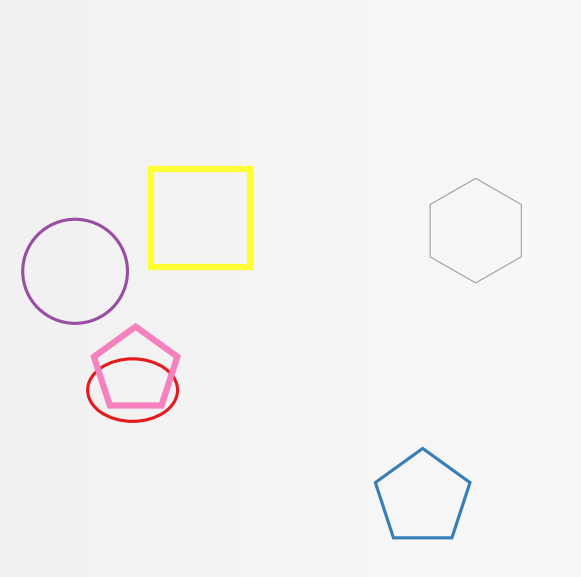[{"shape": "oval", "thickness": 1.5, "radius": 0.39, "center": [0.228, 0.324]}, {"shape": "pentagon", "thickness": 1.5, "radius": 0.43, "center": [0.727, 0.137]}, {"shape": "circle", "thickness": 1.5, "radius": 0.45, "center": [0.129, 0.529]}, {"shape": "square", "thickness": 3, "radius": 0.43, "center": [0.345, 0.621]}, {"shape": "pentagon", "thickness": 3, "radius": 0.38, "center": [0.233, 0.358]}, {"shape": "hexagon", "thickness": 0.5, "radius": 0.45, "center": [0.818, 0.6]}]